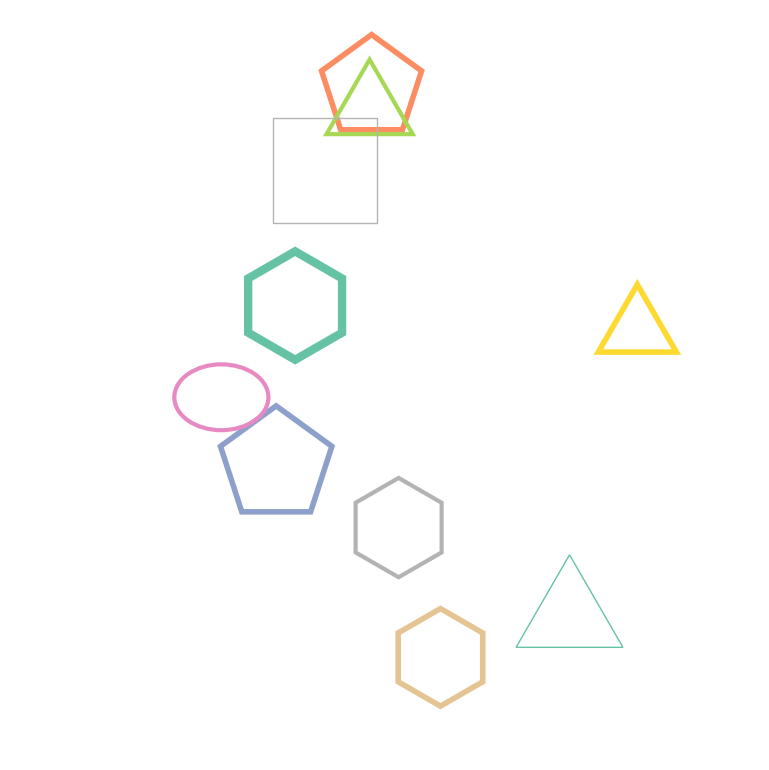[{"shape": "hexagon", "thickness": 3, "radius": 0.35, "center": [0.383, 0.603]}, {"shape": "triangle", "thickness": 0.5, "radius": 0.4, "center": [0.74, 0.199]}, {"shape": "pentagon", "thickness": 2, "radius": 0.34, "center": [0.483, 0.887]}, {"shape": "pentagon", "thickness": 2, "radius": 0.38, "center": [0.359, 0.397]}, {"shape": "oval", "thickness": 1.5, "radius": 0.31, "center": [0.287, 0.484]}, {"shape": "triangle", "thickness": 1.5, "radius": 0.32, "center": [0.48, 0.858]}, {"shape": "triangle", "thickness": 2, "radius": 0.29, "center": [0.828, 0.572]}, {"shape": "hexagon", "thickness": 2, "radius": 0.32, "center": [0.572, 0.146]}, {"shape": "hexagon", "thickness": 1.5, "radius": 0.32, "center": [0.518, 0.315]}, {"shape": "square", "thickness": 0.5, "radius": 0.34, "center": [0.422, 0.779]}]